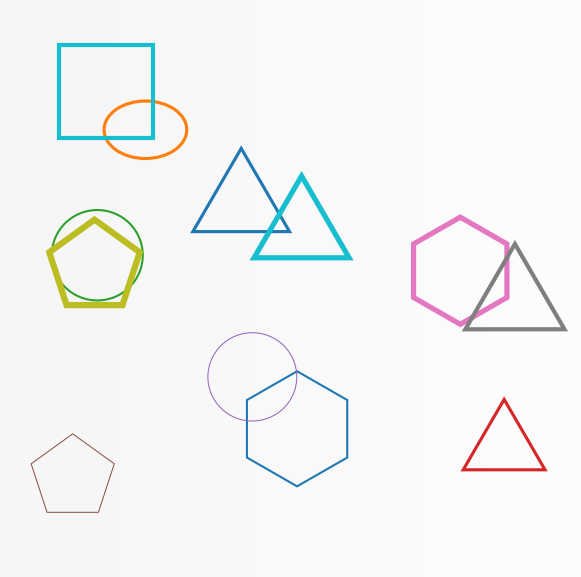[{"shape": "hexagon", "thickness": 1, "radius": 0.5, "center": [0.511, 0.257]}, {"shape": "triangle", "thickness": 1.5, "radius": 0.48, "center": [0.415, 0.646]}, {"shape": "oval", "thickness": 1.5, "radius": 0.36, "center": [0.25, 0.774]}, {"shape": "circle", "thickness": 1, "radius": 0.39, "center": [0.167, 0.557]}, {"shape": "triangle", "thickness": 1.5, "radius": 0.41, "center": [0.867, 0.226]}, {"shape": "circle", "thickness": 0.5, "radius": 0.38, "center": [0.434, 0.347]}, {"shape": "pentagon", "thickness": 0.5, "radius": 0.38, "center": [0.125, 0.173]}, {"shape": "hexagon", "thickness": 2.5, "radius": 0.46, "center": [0.792, 0.53]}, {"shape": "triangle", "thickness": 2, "radius": 0.49, "center": [0.886, 0.478]}, {"shape": "pentagon", "thickness": 3, "radius": 0.41, "center": [0.163, 0.537]}, {"shape": "square", "thickness": 2, "radius": 0.41, "center": [0.182, 0.841]}, {"shape": "triangle", "thickness": 2.5, "radius": 0.47, "center": [0.519, 0.6]}]